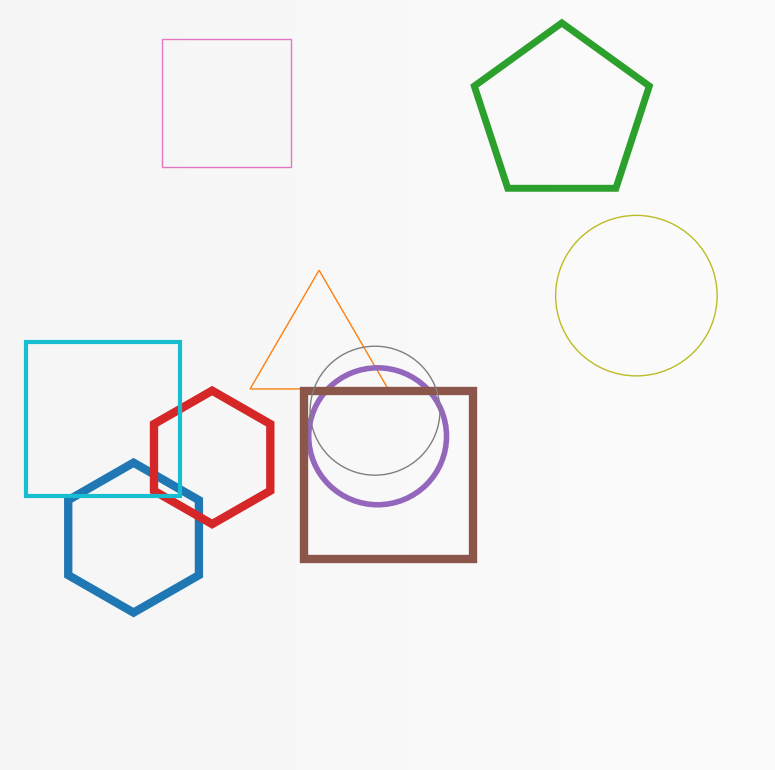[{"shape": "hexagon", "thickness": 3, "radius": 0.49, "center": [0.172, 0.302]}, {"shape": "triangle", "thickness": 0.5, "radius": 0.51, "center": [0.412, 0.546]}, {"shape": "pentagon", "thickness": 2.5, "radius": 0.59, "center": [0.725, 0.852]}, {"shape": "hexagon", "thickness": 3, "radius": 0.43, "center": [0.274, 0.406]}, {"shape": "circle", "thickness": 2, "radius": 0.44, "center": [0.487, 0.433]}, {"shape": "square", "thickness": 3, "radius": 0.55, "center": [0.501, 0.383]}, {"shape": "square", "thickness": 0.5, "radius": 0.42, "center": [0.292, 0.866]}, {"shape": "circle", "thickness": 0.5, "radius": 0.42, "center": [0.484, 0.467]}, {"shape": "circle", "thickness": 0.5, "radius": 0.52, "center": [0.821, 0.616]}, {"shape": "square", "thickness": 1.5, "radius": 0.5, "center": [0.133, 0.456]}]